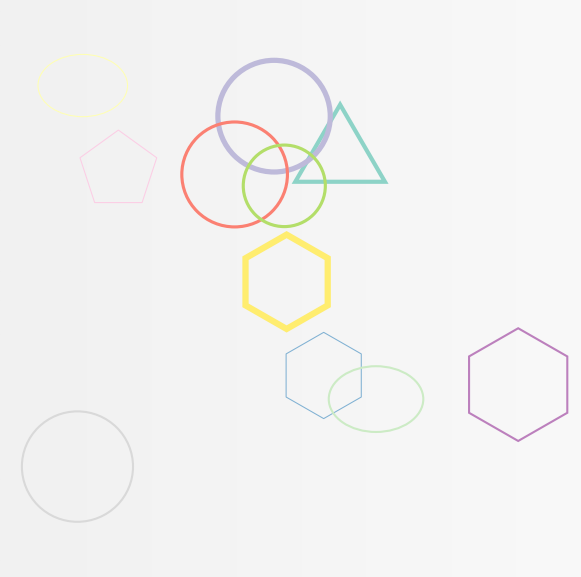[{"shape": "triangle", "thickness": 2, "radius": 0.45, "center": [0.585, 0.729]}, {"shape": "oval", "thickness": 0.5, "radius": 0.39, "center": [0.142, 0.851]}, {"shape": "circle", "thickness": 2.5, "radius": 0.48, "center": [0.472, 0.798]}, {"shape": "circle", "thickness": 1.5, "radius": 0.45, "center": [0.404, 0.697]}, {"shape": "hexagon", "thickness": 0.5, "radius": 0.37, "center": [0.557, 0.349]}, {"shape": "circle", "thickness": 1.5, "radius": 0.35, "center": [0.489, 0.677]}, {"shape": "pentagon", "thickness": 0.5, "radius": 0.35, "center": [0.204, 0.704]}, {"shape": "circle", "thickness": 1, "radius": 0.48, "center": [0.133, 0.191]}, {"shape": "hexagon", "thickness": 1, "radius": 0.49, "center": [0.891, 0.333]}, {"shape": "oval", "thickness": 1, "radius": 0.41, "center": [0.647, 0.308]}, {"shape": "hexagon", "thickness": 3, "radius": 0.41, "center": [0.493, 0.511]}]